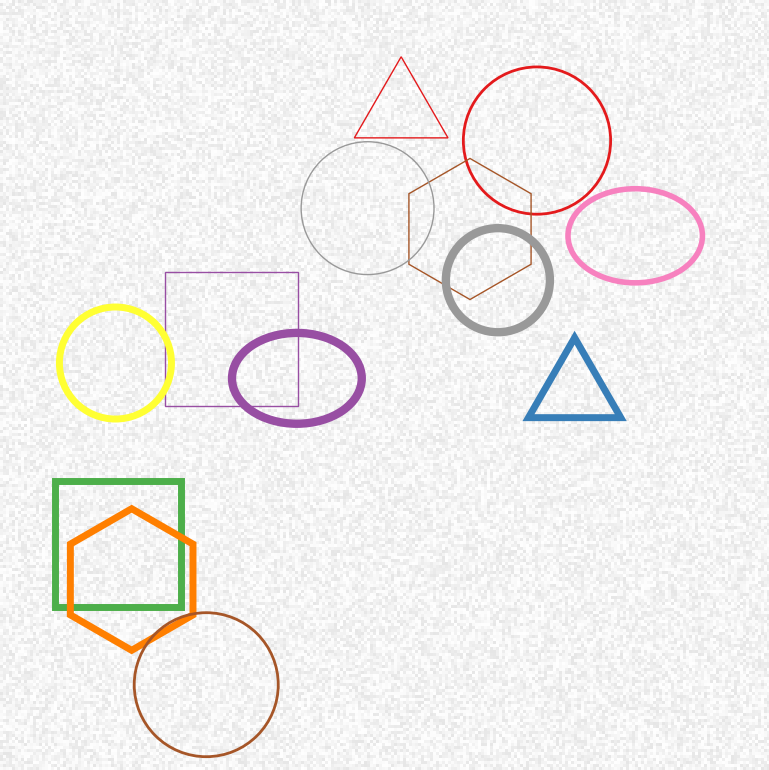[{"shape": "triangle", "thickness": 0.5, "radius": 0.35, "center": [0.521, 0.856]}, {"shape": "circle", "thickness": 1, "radius": 0.48, "center": [0.697, 0.817]}, {"shape": "triangle", "thickness": 2.5, "radius": 0.35, "center": [0.746, 0.492]}, {"shape": "square", "thickness": 2.5, "radius": 0.41, "center": [0.153, 0.294]}, {"shape": "oval", "thickness": 3, "radius": 0.42, "center": [0.386, 0.509]}, {"shape": "square", "thickness": 0.5, "radius": 0.43, "center": [0.301, 0.56]}, {"shape": "hexagon", "thickness": 2.5, "radius": 0.46, "center": [0.171, 0.247]}, {"shape": "circle", "thickness": 2.5, "radius": 0.36, "center": [0.15, 0.529]}, {"shape": "circle", "thickness": 1, "radius": 0.47, "center": [0.268, 0.111]}, {"shape": "hexagon", "thickness": 0.5, "radius": 0.46, "center": [0.61, 0.703]}, {"shape": "oval", "thickness": 2, "radius": 0.44, "center": [0.825, 0.694]}, {"shape": "circle", "thickness": 3, "radius": 0.34, "center": [0.647, 0.636]}, {"shape": "circle", "thickness": 0.5, "radius": 0.43, "center": [0.477, 0.73]}]